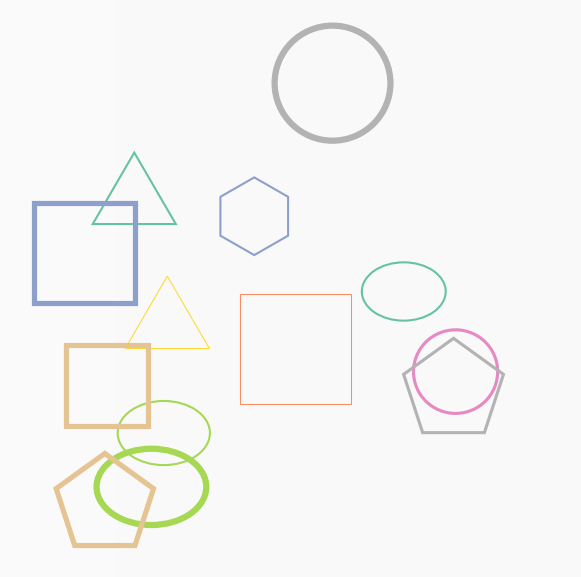[{"shape": "oval", "thickness": 1, "radius": 0.36, "center": [0.695, 0.494]}, {"shape": "triangle", "thickness": 1, "radius": 0.41, "center": [0.231, 0.652]}, {"shape": "square", "thickness": 0.5, "radius": 0.48, "center": [0.508, 0.395]}, {"shape": "hexagon", "thickness": 1, "radius": 0.34, "center": [0.437, 0.625]}, {"shape": "square", "thickness": 2.5, "radius": 0.43, "center": [0.146, 0.562]}, {"shape": "circle", "thickness": 1.5, "radius": 0.36, "center": [0.784, 0.356]}, {"shape": "oval", "thickness": 1, "radius": 0.4, "center": [0.282, 0.249]}, {"shape": "oval", "thickness": 3, "radius": 0.47, "center": [0.261, 0.156]}, {"shape": "triangle", "thickness": 0.5, "radius": 0.42, "center": [0.288, 0.437]}, {"shape": "pentagon", "thickness": 2.5, "radius": 0.44, "center": [0.18, 0.126]}, {"shape": "square", "thickness": 2.5, "radius": 0.35, "center": [0.184, 0.331]}, {"shape": "circle", "thickness": 3, "radius": 0.5, "center": [0.572, 0.855]}, {"shape": "pentagon", "thickness": 1.5, "radius": 0.45, "center": [0.78, 0.323]}]